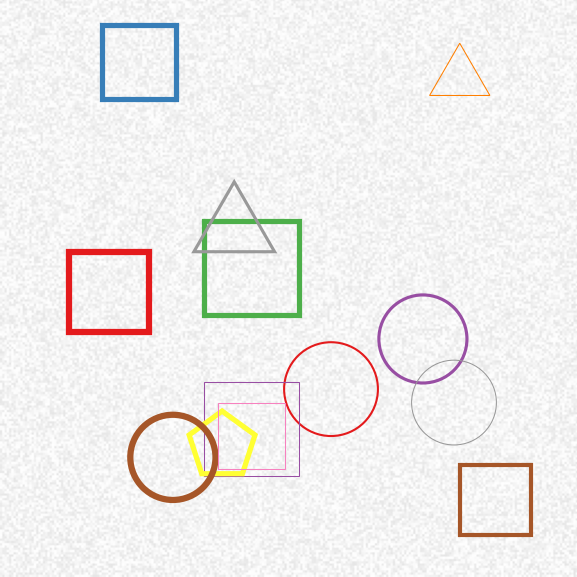[{"shape": "square", "thickness": 3, "radius": 0.35, "center": [0.188, 0.493]}, {"shape": "circle", "thickness": 1, "radius": 0.41, "center": [0.573, 0.325]}, {"shape": "square", "thickness": 2.5, "radius": 0.32, "center": [0.241, 0.892]}, {"shape": "square", "thickness": 2.5, "radius": 0.41, "center": [0.435, 0.535]}, {"shape": "circle", "thickness": 1.5, "radius": 0.38, "center": [0.732, 0.412]}, {"shape": "square", "thickness": 0.5, "radius": 0.41, "center": [0.436, 0.257]}, {"shape": "triangle", "thickness": 0.5, "radius": 0.3, "center": [0.796, 0.864]}, {"shape": "pentagon", "thickness": 2.5, "radius": 0.3, "center": [0.385, 0.227]}, {"shape": "square", "thickness": 2, "radius": 0.31, "center": [0.858, 0.133]}, {"shape": "circle", "thickness": 3, "radius": 0.37, "center": [0.299, 0.207]}, {"shape": "square", "thickness": 0.5, "radius": 0.29, "center": [0.435, 0.244]}, {"shape": "triangle", "thickness": 1.5, "radius": 0.4, "center": [0.406, 0.604]}, {"shape": "circle", "thickness": 0.5, "radius": 0.37, "center": [0.786, 0.302]}]